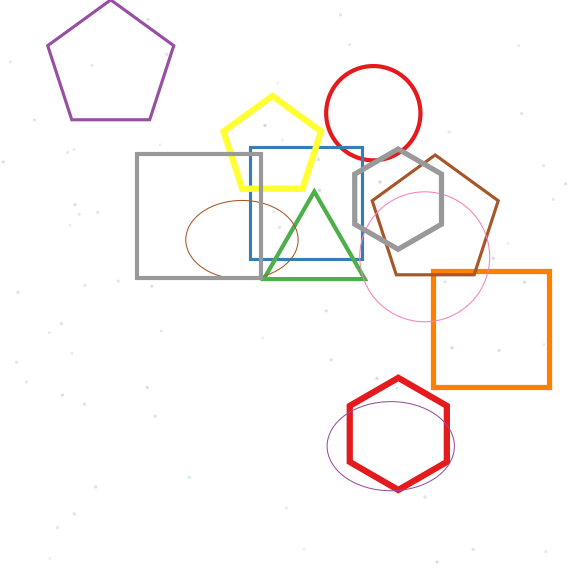[{"shape": "hexagon", "thickness": 3, "radius": 0.49, "center": [0.69, 0.248]}, {"shape": "circle", "thickness": 2, "radius": 0.41, "center": [0.646, 0.803]}, {"shape": "square", "thickness": 1.5, "radius": 0.49, "center": [0.529, 0.647]}, {"shape": "triangle", "thickness": 2, "radius": 0.5, "center": [0.544, 0.566]}, {"shape": "oval", "thickness": 0.5, "radius": 0.55, "center": [0.677, 0.227]}, {"shape": "pentagon", "thickness": 1.5, "radius": 0.57, "center": [0.192, 0.885]}, {"shape": "square", "thickness": 2.5, "radius": 0.5, "center": [0.851, 0.429]}, {"shape": "pentagon", "thickness": 3, "radius": 0.44, "center": [0.472, 0.744]}, {"shape": "pentagon", "thickness": 1.5, "radius": 0.57, "center": [0.754, 0.616]}, {"shape": "oval", "thickness": 0.5, "radius": 0.49, "center": [0.419, 0.584]}, {"shape": "circle", "thickness": 0.5, "radius": 0.56, "center": [0.735, 0.554]}, {"shape": "hexagon", "thickness": 2.5, "radius": 0.43, "center": [0.689, 0.654]}, {"shape": "square", "thickness": 2, "radius": 0.54, "center": [0.344, 0.625]}]